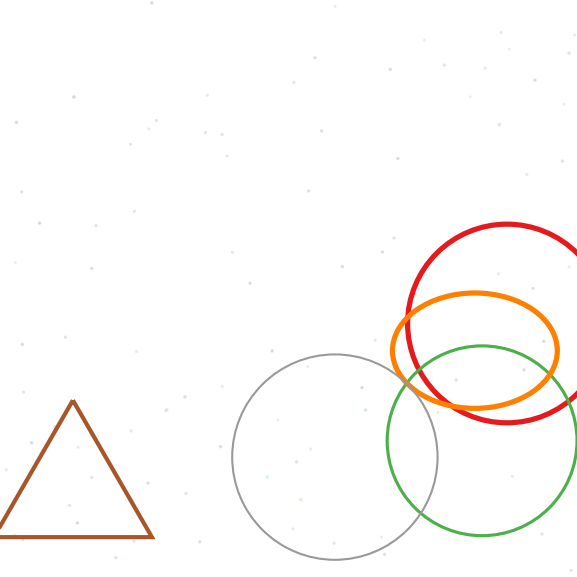[{"shape": "circle", "thickness": 2.5, "radius": 0.86, "center": [0.878, 0.439]}, {"shape": "circle", "thickness": 1.5, "radius": 0.82, "center": [0.835, 0.236]}, {"shape": "oval", "thickness": 2.5, "radius": 0.71, "center": [0.822, 0.392]}, {"shape": "triangle", "thickness": 2, "radius": 0.79, "center": [0.126, 0.148]}, {"shape": "circle", "thickness": 1, "radius": 0.89, "center": [0.58, 0.208]}]